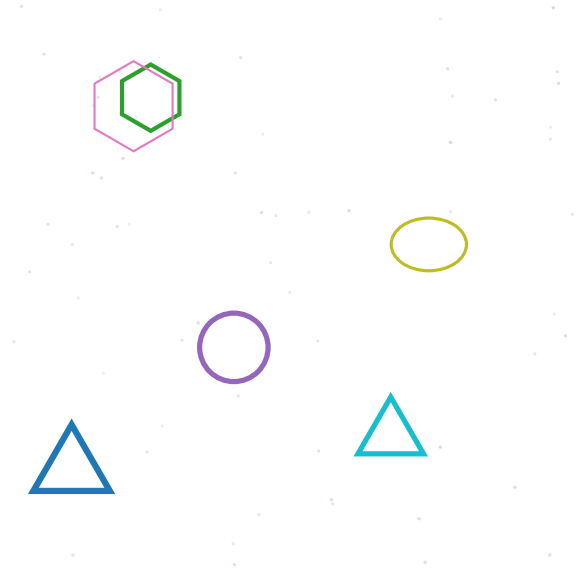[{"shape": "triangle", "thickness": 3, "radius": 0.38, "center": [0.124, 0.187]}, {"shape": "hexagon", "thickness": 2, "radius": 0.29, "center": [0.261, 0.83]}, {"shape": "circle", "thickness": 2.5, "radius": 0.3, "center": [0.405, 0.398]}, {"shape": "hexagon", "thickness": 1, "radius": 0.39, "center": [0.231, 0.815]}, {"shape": "oval", "thickness": 1.5, "radius": 0.33, "center": [0.743, 0.576]}, {"shape": "triangle", "thickness": 2.5, "radius": 0.33, "center": [0.677, 0.246]}]